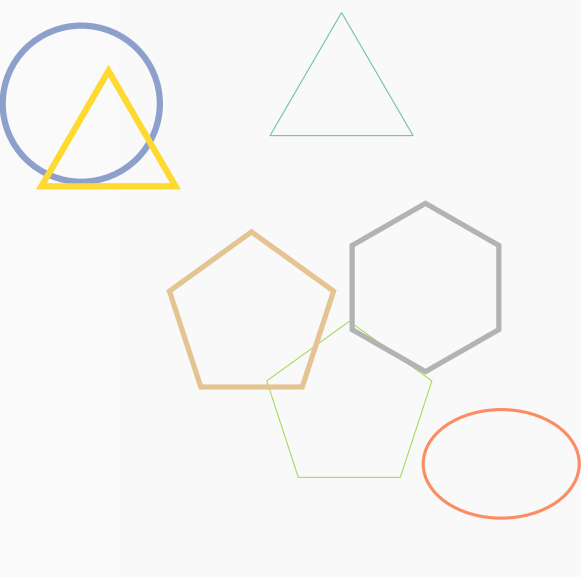[{"shape": "triangle", "thickness": 0.5, "radius": 0.71, "center": [0.588, 0.835]}, {"shape": "oval", "thickness": 1.5, "radius": 0.67, "center": [0.862, 0.196]}, {"shape": "circle", "thickness": 3, "radius": 0.68, "center": [0.14, 0.82]}, {"shape": "pentagon", "thickness": 0.5, "radius": 0.75, "center": [0.601, 0.293]}, {"shape": "triangle", "thickness": 3, "radius": 0.67, "center": [0.187, 0.743]}, {"shape": "pentagon", "thickness": 2.5, "radius": 0.74, "center": [0.433, 0.449]}, {"shape": "hexagon", "thickness": 2.5, "radius": 0.73, "center": [0.732, 0.501]}]